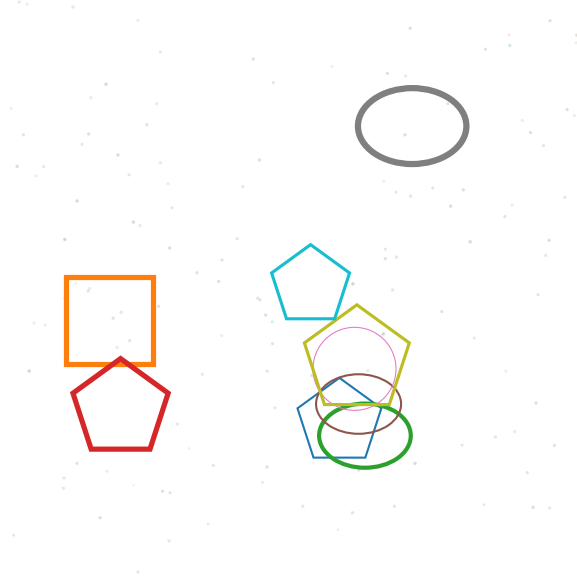[{"shape": "pentagon", "thickness": 1, "radius": 0.38, "center": [0.588, 0.268]}, {"shape": "square", "thickness": 2.5, "radius": 0.38, "center": [0.189, 0.444]}, {"shape": "oval", "thickness": 2, "radius": 0.4, "center": [0.632, 0.245]}, {"shape": "pentagon", "thickness": 2.5, "radius": 0.43, "center": [0.209, 0.291]}, {"shape": "oval", "thickness": 1, "radius": 0.37, "center": [0.621, 0.3]}, {"shape": "circle", "thickness": 0.5, "radius": 0.36, "center": [0.614, 0.36]}, {"shape": "oval", "thickness": 3, "radius": 0.47, "center": [0.714, 0.781]}, {"shape": "pentagon", "thickness": 1.5, "radius": 0.48, "center": [0.618, 0.376]}, {"shape": "pentagon", "thickness": 1.5, "radius": 0.35, "center": [0.538, 0.505]}]